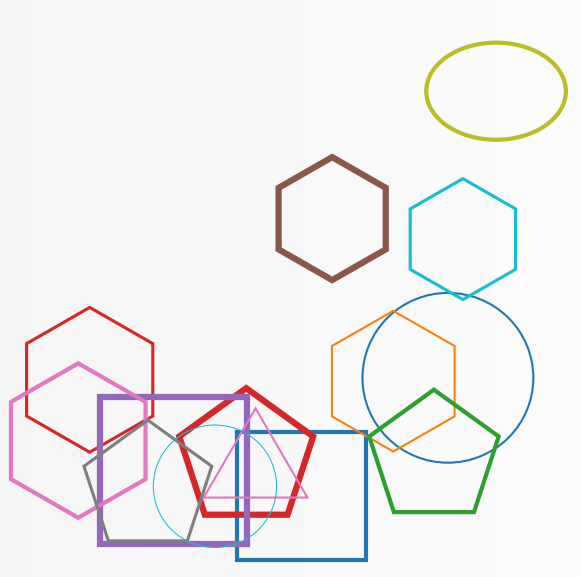[{"shape": "circle", "thickness": 1, "radius": 0.73, "center": [0.771, 0.345]}, {"shape": "square", "thickness": 2, "radius": 0.55, "center": [0.518, 0.14]}, {"shape": "hexagon", "thickness": 1, "radius": 0.61, "center": [0.677, 0.339]}, {"shape": "pentagon", "thickness": 2, "radius": 0.59, "center": [0.747, 0.207]}, {"shape": "pentagon", "thickness": 3, "radius": 0.61, "center": [0.424, 0.206]}, {"shape": "hexagon", "thickness": 1.5, "radius": 0.63, "center": [0.154, 0.341]}, {"shape": "square", "thickness": 3, "radius": 0.63, "center": [0.298, 0.184]}, {"shape": "hexagon", "thickness": 3, "radius": 0.53, "center": [0.571, 0.621]}, {"shape": "hexagon", "thickness": 2, "radius": 0.67, "center": [0.135, 0.236]}, {"shape": "triangle", "thickness": 1, "radius": 0.51, "center": [0.44, 0.189]}, {"shape": "pentagon", "thickness": 1.5, "radius": 0.58, "center": [0.254, 0.156]}, {"shape": "oval", "thickness": 2, "radius": 0.6, "center": [0.853, 0.841]}, {"shape": "hexagon", "thickness": 1.5, "radius": 0.52, "center": [0.796, 0.585]}, {"shape": "circle", "thickness": 0.5, "radius": 0.53, "center": [0.37, 0.157]}]